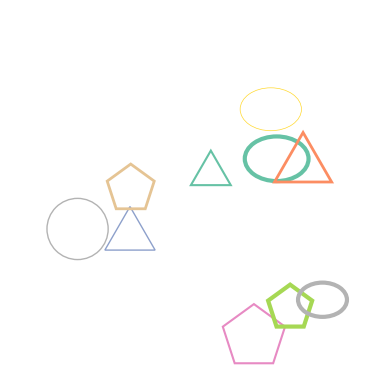[{"shape": "oval", "thickness": 3, "radius": 0.41, "center": [0.719, 0.588]}, {"shape": "triangle", "thickness": 1.5, "radius": 0.3, "center": [0.548, 0.549]}, {"shape": "triangle", "thickness": 2, "radius": 0.43, "center": [0.787, 0.57]}, {"shape": "triangle", "thickness": 1, "radius": 0.38, "center": [0.338, 0.388]}, {"shape": "pentagon", "thickness": 1.5, "radius": 0.42, "center": [0.66, 0.125]}, {"shape": "pentagon", "thickness": 3, "radius": 0.3, "center": [0.754, 0.2]}, {"shape": "oval", "thickness": 0.5, "radius": 0.4, "center": [0.703, 0.716]}, {"shape": "pentagon", "thickness": 2, "radius": 0.32, "center": [0.34, 0.51]}, {"shape": "circle", "thickness": 1, "radius": 0.4, "center": [0.201, 0.405]}, {"shape": "oval", "thickness": 3, "radius": 0.32, "center": [0.838, 0.221]}]